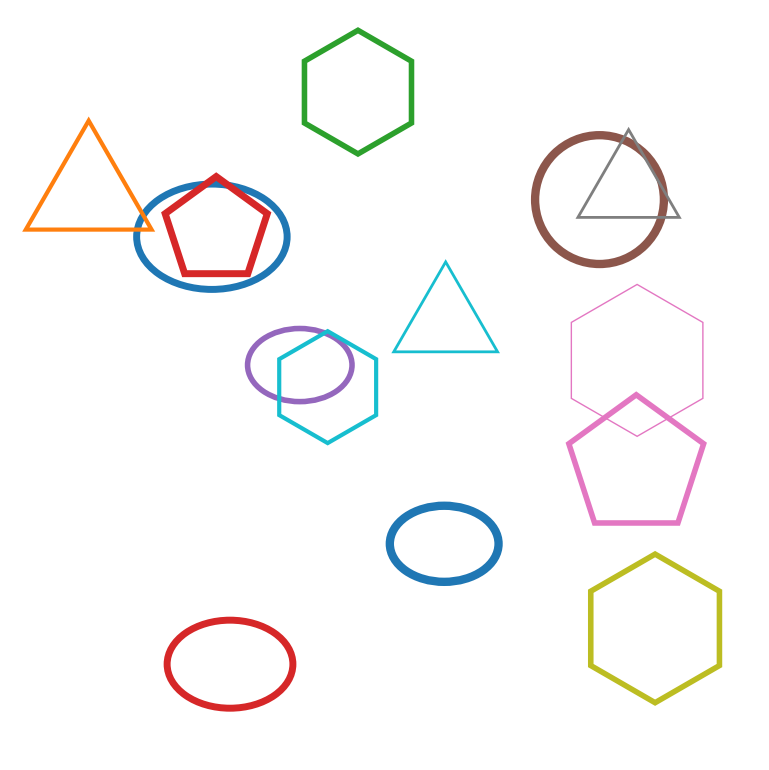[{"shape": "oval", "thickness": 2.5, "radius": 0.49, "center": [0.275, 0.693]}, {"shape": "oval", "thickness": 3, "radius": 0.35, "center": [0.577, 0.294]}, {"shape": "triangle", "thickness": 1.5, "radius": 0.47, "center": [0.115, 0.749]}, {"shape": "hexagon", "thickness": 2, "radius": 0.4, "center": [0.465, 0.88]}, {"shape": "pentagon", "thickness": 2.5, "radius": 0.35, "center": [0.281, 0.701]}, {"shape": "oval", "thickness": 2.5, "radius": 0.41, "center": [0.299, 0.137]}, {"shape": "oval", "thickness": 2, "radius": 0.34, "center": [0.389, 0.526]}, {"shape": "circle", "thickness": 3, "radius": 0.42, "center": [0.779, 0.741]}, {"shape": "pentagon", "thickness": 2, "radius": 0.46, "center": [0.826, 0.395]}, {"shape": "hexagon", "thickness": 0.5, "radius": 0.49, "center": [0.827, 0.532]}, {"shape": "triangle", "thickness": 1, "radius": 0.38, "center": [0.816, 0.756]}, {"shape": "hexagon", "thickness": 2, "radius": 0.48, "center": [0.851, 0.184]}, {"shape": "triangle", "thickness": 1, "radius": 0.39, "center": [0.579, 0.582]}, {"shape": "hexagon", "thickness": 1.5, "radius": 0.36, "center": [0.426, 0.497]}]